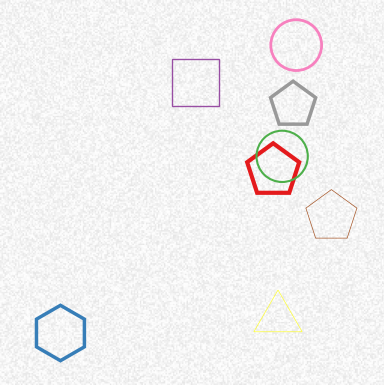[{"shape": "pentagon", "thickness": 3, "radius": 0.36, "center": [0.71, 0.557]}, {"shape": "hexagon", "thickness": 2.5, "radius": 0.36, "center": [0.157, 0.135]}, {"shape": "circle", "thickness": 1.5, "radius": 0.33, "center": [0.733, 0.594]}, {"shape": "square", "thickness": 1, "radius": 0.31, "center": [0.508, 0.785]}, {"shape": "triangle", "thickness": 0.5, "radius": 0.36, "center": [0.722, 0.174]}, {"shape": "pentagon", "thickness": 0.5, "radius": 0.35, "center": [0.861, 0.438]}, {"shape": "circle", "thickness": 2, "radius": 0.33, "center": [0.769, 0.883]}, {"shape": "pentagon", "thickness": 2.5, "radius": 0.31, "center": [0.761, 0.727]}]